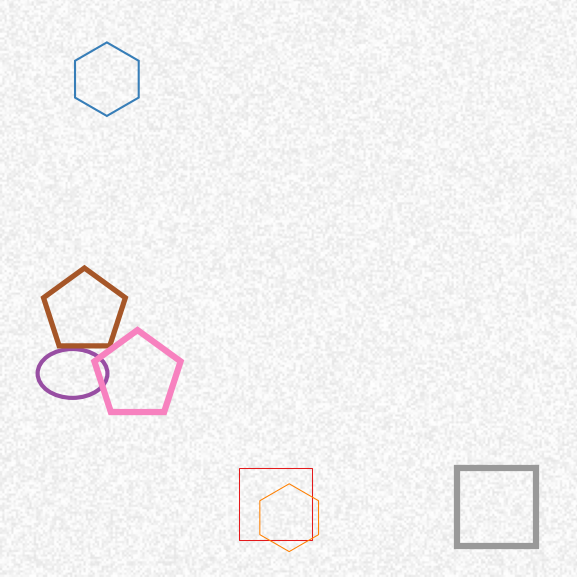[{"shape": "square", "thickness": 0.5, "radius": 0.31, "center": [0.477, 0.126]}, {"shape": "hexagon", "thickness": 1, "radius": 0.32, "center": [0.185, 0.862]}, {"shape": "oval", "thickness": 2, "radius": 0.3, "center": [0.126, 0.352]}, {"shape": "hexagon", "thickness": 0.5, "radius": 0.29, "center": [0.501, 0.103]}, {"shape": "pentagon", "thickness": 2.5, "radius": 0.37, "center": [0.146, 0.461]}, {"shape": "pentagon", "thickness": 3, "radius": 0.39, "center": [0.238, 0.349]}, {"shape": "square", "thickness": 3, "radius": 0.34, "center": [0.86, 0.121]}]